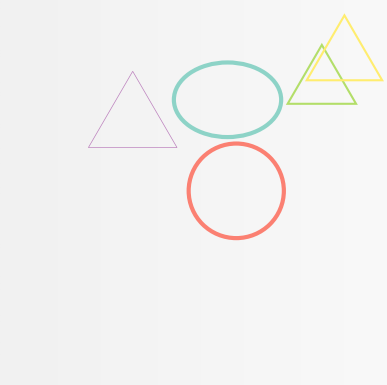[{"shape": "oval", "thickness": 3, "radius": 0.69, "center": [0.587, 0.741]}, {"shape": "circle", "thickness": 3, "radius": 0.61, "center": [0.61, 0.504]}, {"shape": "triangle", "thickness": 1.5, "radius": 0.51, "center": [0.831, 0.781]}, {"shape": "triangle", "thickness": 0.5, "radius": 0.66, "center": [0.342, 0.683]}, {"shape": "triangle", "thickness": 1.5, "radius": 0.56, "center": [0.889, 0.848]}]